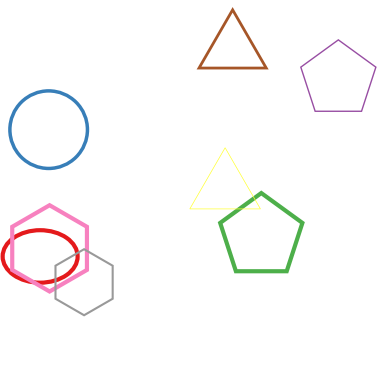[{"shape": "oval", "thickness": 3, "radius": 0.49, "center": [0.104, 0.334]}, {"shape": "circle", "thickness": 2.5, "radius": 0.5, "center": [0.126, 0.663]}, {"shape": "pentagon", "thickness": 3, "radius": 0.56, "center": [0.679, 0.386]}, {"shape": "pentagon", "thickness": 1, "radius": 0.51, "center": [0.879, 0.794]}, {"shape": "triangle", "thickness": 0.5, "radius": 0.53, "center": [0.585, 0.51]}, {"shape": "triangle", "thickness": 2, "radius": 0.5, "center": [0.604, 0.874]}, {"shape": "hexagon", "thickness": 3, "radius": 0.56, "center": [0.129, 0.355]}, {"shape": "hexagon", "thickness": 1.5, "radius": 0.43, "center": [0.218, 0.267]}]